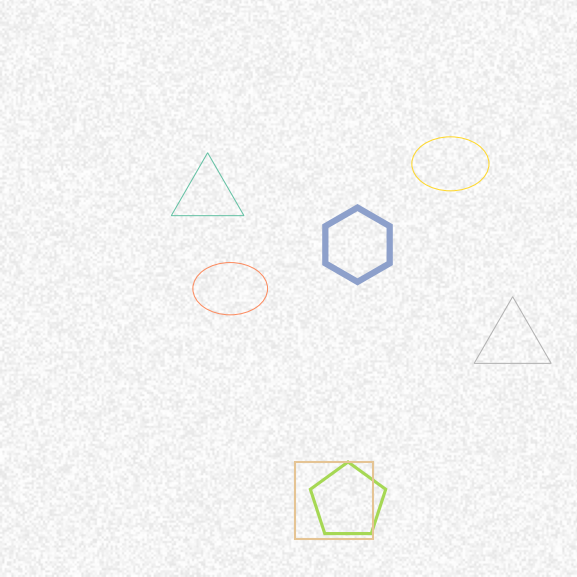[{"shape": "triangle", "thickness": 0.5, "radius": 0.36, "center": [0.36, 0.662]}, {"shape": "oval", "thickness": 0.5, "radius": 0.32, "center": [0.399, 0.499]}, {"shape": "hexagon", "thickness": 3, "radius": 0.32, "center": [0.619, 0.575]}, {"shape": "pentagon", "thickness": 1.5, "radius": 0.34, "center": [0.603, 0.131]}, {"shape": "oval", "thickness": 0.5, "radius": 0.33, "center": [0.78, 0.715]}, {"shape": "square", "thickness": 1, "radius": 0.33, "center": [0.578, 0.132]}, {"shape": "triangle", "thickness": 0.5, "radius": 0.39, "center": [0.888, 0.408]}]